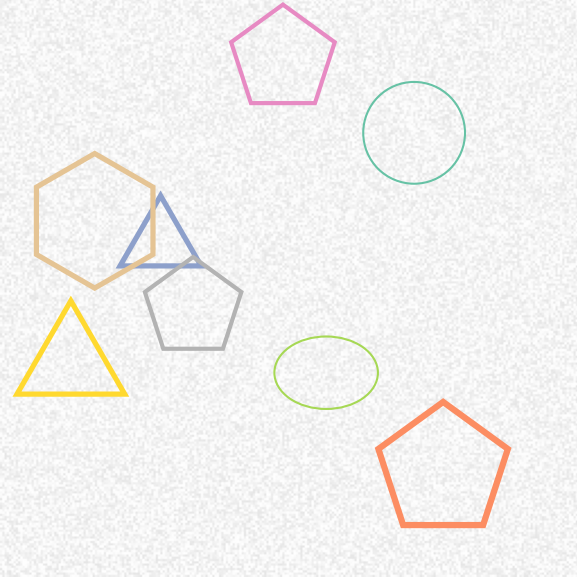[{"shape": "circle", "thickness": 1, "radius": 0.44, "center": [0.717, 0.769]}, {"shape": "pentagon", "thickness": 3, "radius": 0.59, "center": [0.767, 0.185]}, {"shape": "triangle", "thickness": 2.5, "radius": 0.41, "center": [0.278, 0.579]}, {"shape": "pentagon", "thickness": 2, "radius": 0.47, "center": [0.49, 0.897]}, {"shape": "oval", "thickness": 1, "radius": 0.45, "center": [0.565, 0.354]}, {"shape": "triangle", "thickness": 2.5, "radius": 0.54, "center": [0.123, 0.371]}, {"shape": "hexagon", "thickness": 2.5, "radius": 0.58, "center": [0.164, 0.617]}, {"shape": "pentagon", "thickness": 2, "radius": 0.44, "center": [0.334, 0.466]}]